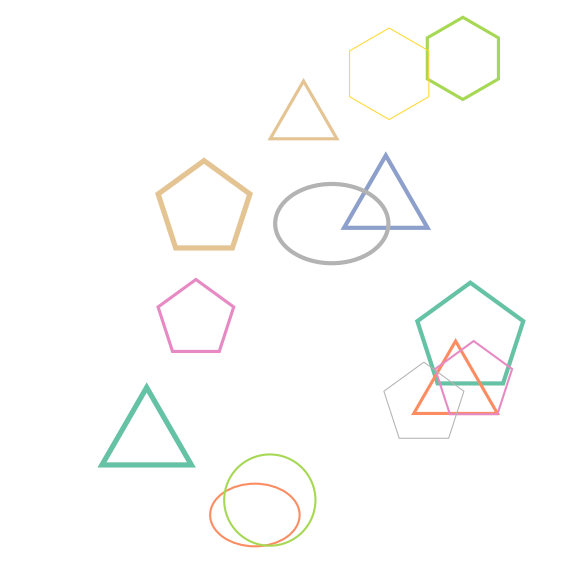[{"shape": "triangle", "thickness": 2.5, "radius": 0.45, "center": [0.254, 0.239]}, {"shape": "pentagon", "thickness": 2, "radius": 0.48, "center": [0.814, 0.413]}, {"shape": "oval", "thickness": 1, "radius": 0.39, "center": [0.441, 0.107]}, {"shape": "triangle", "thickness": 1.5, "radius": 0.42, "center": [0.789, 0.325]}, {"shape": "triangle", "thickness": 2, "radius": 0.42, "center": [0.668, 0.646]}, {"shape": "pentagon", "thickness": 1, "radius": 0.35, "center": [0.82, 0.339]}, {"shape": "pentagon", "thickness": 1.5, "radius": 0.34, "center": [0.339, 0.446]}, {"shape": "hexagon", "thickness": 1.5, "radius": 0.36, "center": [0.802, 0.898]}, {"shape": "circle", "thickness": 1, "radius": 0.4, "center": [0.467, 0.133]}, {"shape": "hexagon", "thickness": 0.5, "radius": 0.4, "center": [0.674, 0.871]}, {"shape": "pentagon", "thickness": 2.5, "radius": 0.42, "center": [0.353, 0.637]}, {"shape": "triangle", "thickness": 1.5, "radius": 0.33, "center": [0.526, 0.792]}, {"shape": "oval", "thickness": 2, "radius": 0.49, "center": [0.575, 0.612]}, {"shape": "pentagon", "thickness": 0.5, "radius": 0.36, "center": [0.734, 0.299]}]